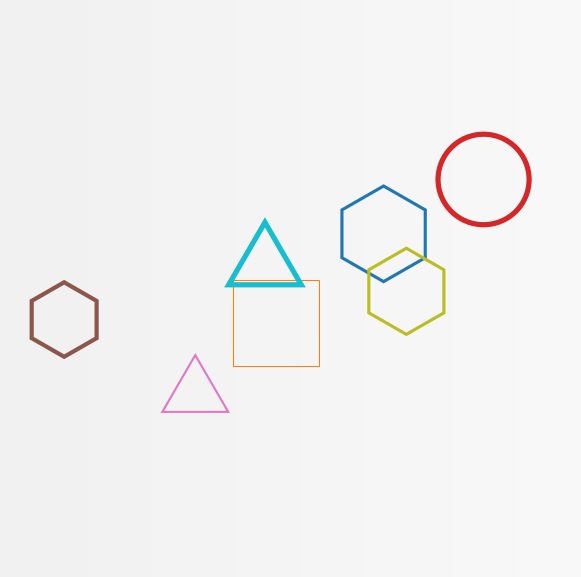[{"shape": "hexagon", "thickness": 1.5, "radius": 0.41, "center": [0.66, 0.594]}, {"shape": "square", "thickness": 0.5, "radius": 0.37, "center": [0.475, 0.44]}, {"shape": "circle", "thickness": 2.5, "radius": 0.39, "center": [0.832, 0.688]}, {"shape": "hexagon", "thickness": 2, "radius": 0.32, "center": [0.11, 0.446]}, {"shape": "triangle", "thickness": 1, "radius": 0.33, "center": [0.336, 0.319]}, {"shape": "hexagon", "thickness": 1.5, "radius": 0.37, "center": [0.699, 0.495]}, {"shape": "triangle", "thickness": 2.5, "radius": 0.36, "center": [0.456, 0.542]}]